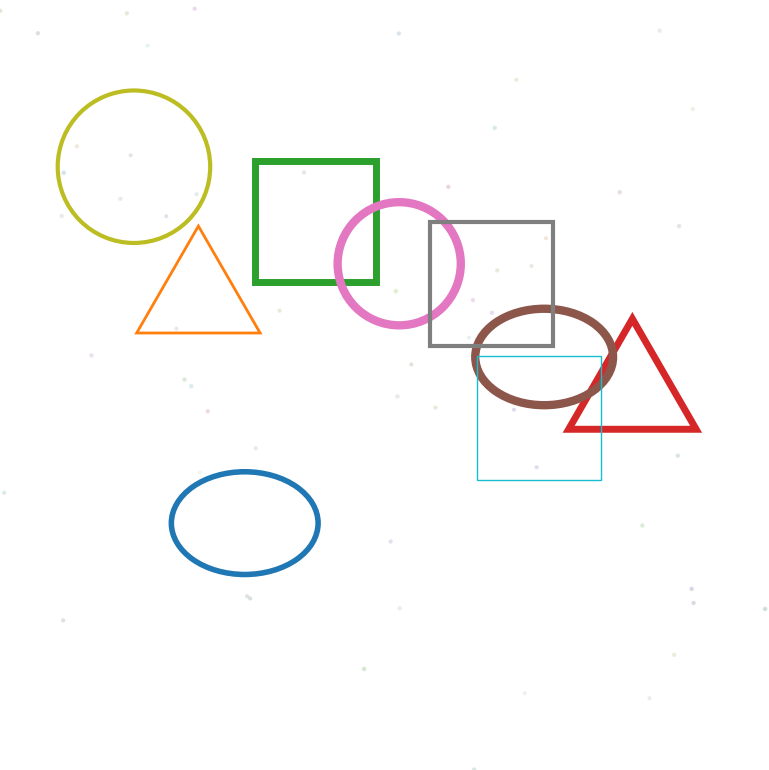[{"shape": "oval", "thickness": 2, "radius": 0.48, "center": [0.318, 0.321]}, {"shape": "triangle", "thickness": 1, "radius": 0.46, "center": [0.258, 0.614]}, {"shape": "square", "thickness": 2.5, "radius": 0.39, "center": [0.41, 0.712]}, {"shape": "triangle", "thickness": 2.5, "radius": 0.48, "center": [0.821, 0.49]}, {"shape": "oval", "thickness": 3, "radius": 0.45, "center": [0.707, 0.536]}, {"shape": "circle", "thickness": 3, "radius": 0.4, "center": [0.518, 0.657]}, {"shape": "square", "thickness": 1.5, "radius": 0.4, "center": [0.638, 0.631]}, {"shape": "circle", "thickness": 1.5, "radius": 0.5, "center": [0.174, 0.783]}, {"shape": "square", "thickness": 0.5, "radius": 0.4, "center": [0.7, 0.457]}]